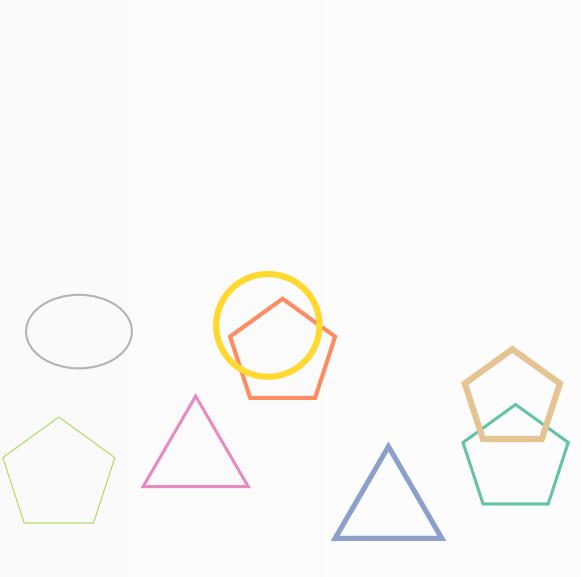[{"shape": "pentagon", "thickness": 1.5, "radius": 0.48, "center": [0.887, 0.203]}, {"shape": "pentagon", "thickness": 2, "radius": 0.47, "center": [0.486, 0.387]}, {"shape": "triangle", "thickness": 2.5, "radius": 0.53, "center": [0.668, 0.12]}, {"shape": "triangle", "thickness": 1.5, "radius": 0.52, "center": [0.337, 0.209]}, {"shape": "pentagon", "thickness": 0.5, "radius": 0.51, "center": [0.101, 0.176]}, {"shape": "circle", "thickness": 3, "radius": 0.44, "center": [0.461, 0.436]}, {"shape": "pentagon", "thickness": 3, "radius": 0.43, "center": [0.882, 0.308]}, {"shape": "oval", "thickness": 1, "radius": 0.46, "center": [0.136, 0.425]}]